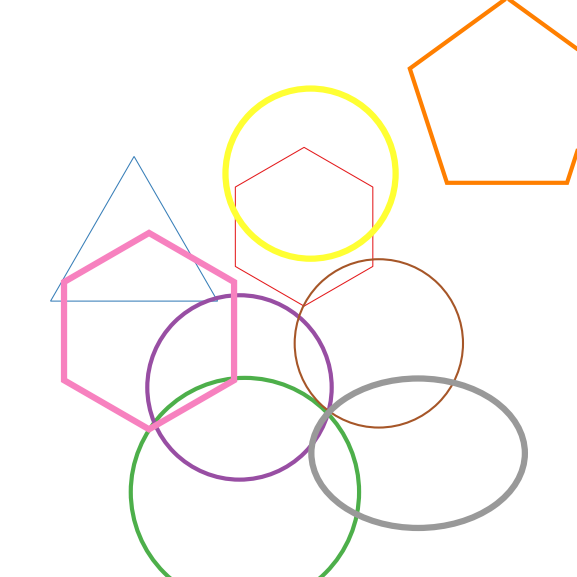[{"shape": "hexagon", "thickness": 0.5, "radius": 0.69, "center": [0.527, 0.607]}, {"shape": "triangle", "thickness": 0.5, "radius": 0.84, "center": [0.232, 0.561]}, {"shape": "circle", "thickness": 2, "radius": 0.99, "center": [0.424, 0.147]}, {"shape": "circle", "thickness": 2, "radius": 0.8, "center": [0.415, 0.328]}, {"shape": "pentagon", "thickness": 2, "radius": 0.88, "center": [0.878, 0.826]}, {"shape": "circle", "thickness": 3, "radius": 0.74, "center": [0.538, 0.698]}, {"shape": "circle", "thickness": 1, "radius": 0.73, "center": [0.656, 0.405]}, {"shape": "hexagon", "thickness": 3, "radius": 0.85, "center": [0.258, 0.426]}, {"shape": "oval", "thickness": 3, "radius": 0.92, "center": [0.724, 0.214]}]